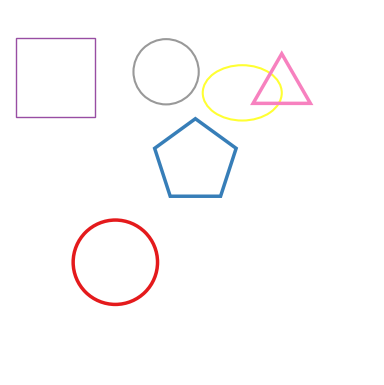[{"shape": "circle", "thickness": 2.5, "radius": 0.55, "center": [0.3, 0.319]}, {"shape": "pentagon", "thickness": 2.5, "radius": 0.56, "center": [0.508, 0.58]}, {"shape": "square", "thickness": 1, "radius": 0.51, "center": [0.145, 0.798]}, {"shape": "oval", "thickness": 1.5, "radius": 0.51, "center": [0.629, 0.759]}, {"shape": "triangle", "thickness": 2.5, "radius": 0.43, "center": [0.732, 0.774]}, {"shape": "circle", "thickness": 1.5, "radius": 0.42, "center": [0.431, 0.814]}]